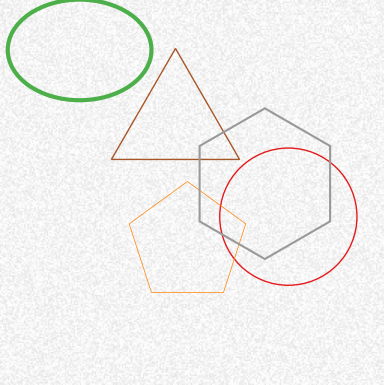[{"shape": "circle", "thickness": 1, "radius": 0.89, "center": [0.749, 0.437]}, {"shape": "oval", "thickness": 3, "radius": 0.93, "center": [0.207, 0.87]}, {"shape": "pentagon", "thickness": 0.5, "radius": 0.8, "center": [0.487, 0.369]}, {"shape": "triangle", "thickness": 1, "radius": 0.96, "center": [0.456, 0.682]}, {"shape": "hexagon", "thickness": 1.5, "radius": 0.98, "center": [0.688, 0.523]}]